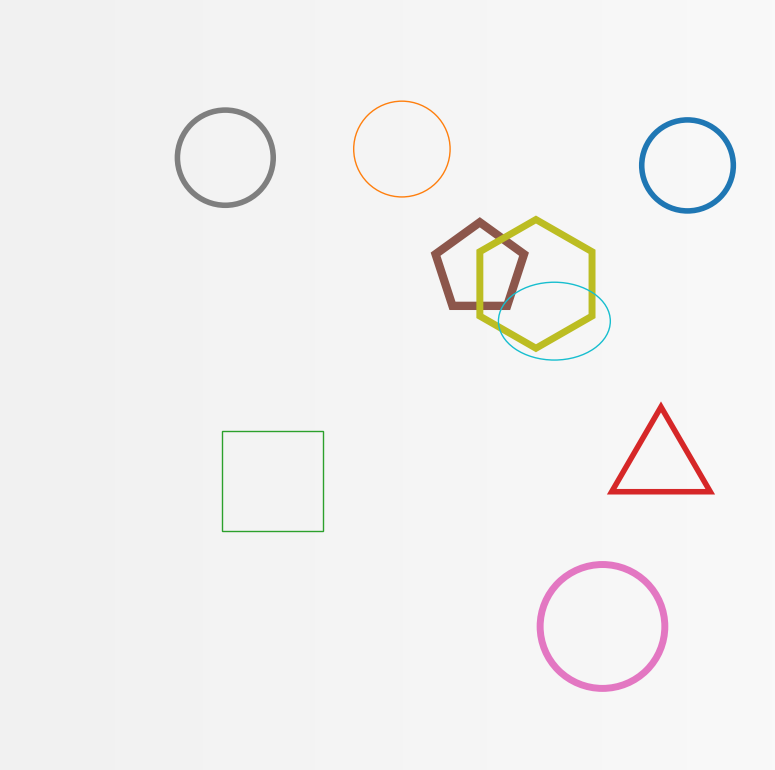[{"shape": "circle", "thickness": 2, "radius": 0.3, "center": [0.887, 0.785]}, {"shape": "circle", "thickness": 0.5, "radius": 0.31, "center": [0.519, 0.806]}, {"shape": "square", "thickness": 0.5, "radius": 0.33, "center": [0.351, 0.376]}, {"shape": "triangle", "thickness": 2, "radius": 0.37, "center": [0.853, 0.398]}, {"shape": "pentagon", "thickness": 3, "radius": 0.3, "center": [0.619, 0.651]}, {"shape": "circle", "thickness": 2.5, "radius": 0.4, "center": [0.777, 0.186]}, {"shape": "circle", "thickness": 2, "radius": 0.31, "center": [0.291, 0.795]}, {"shape": "hexagon", "thickness": 2.5, "radius": 0.42, "center": [0.692, 0.631]}, {"shape": "oval", "thickness": 0.5, "radius": 0.36, "center": [0.715, 0.583]}]